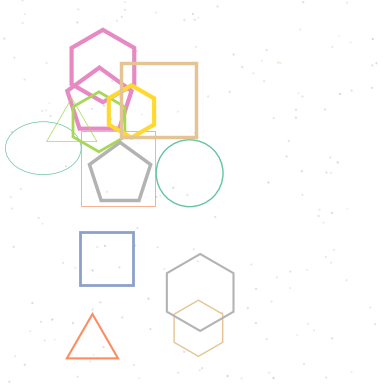[{"shape": "circle", "thickness": 1, "radius": 0.43, "center": [0.492, 0.55]}, {"shape": "oval", "thickness": 0.5, "radius": 0.49, "center": [0.112, 0.615]}, {"shape": "triangle", "thickness": 1.5, "radius": 0.38, "center": [0.24, 0.108]}, {"shape": "square", "thickness": 0.5, "radius": 0.49, "center": [0.306, 0.562]}, {"shape": "square", "thickness": 2, "radius": 0.34, "center": [0.276, 0.329]}, {"shape": "hexagon", "thickness": 3, "radius": 0.47, "center": [0.267, 0.829]}, {"shape": "pentagon", "thickness": 3, "radius": 0.44, "center": [0.258, 0.737]}, {"shape": "hexagon", "thickness": 2, "radius": 0.39, "center": [0.257, 0.684]}, {"shape": "triangle", "thickness": 0.5, "radius": 0.38, "center": [0.186, 0.67]}, {"shape": "hexagon", "thickness": 3, "radius": 0.34, "center": [0.341, 0.71]}, {"shape": "square", "thickness": 2.5, "radius": 0.49, "center": [0.411, 0.74]}, {"shape": "hexagon", "thickness": 1, "radius": 0.36, "center": [0.515, 0.147]}, {"shape": "hexagon", "thickness": 1.5, "radius": 0.5, "center": [0.52, 0.24]}, {"shape": "pentagon", "thickness": 2.5, "radius": 0.42, "center": [0.312, 0.547]}]